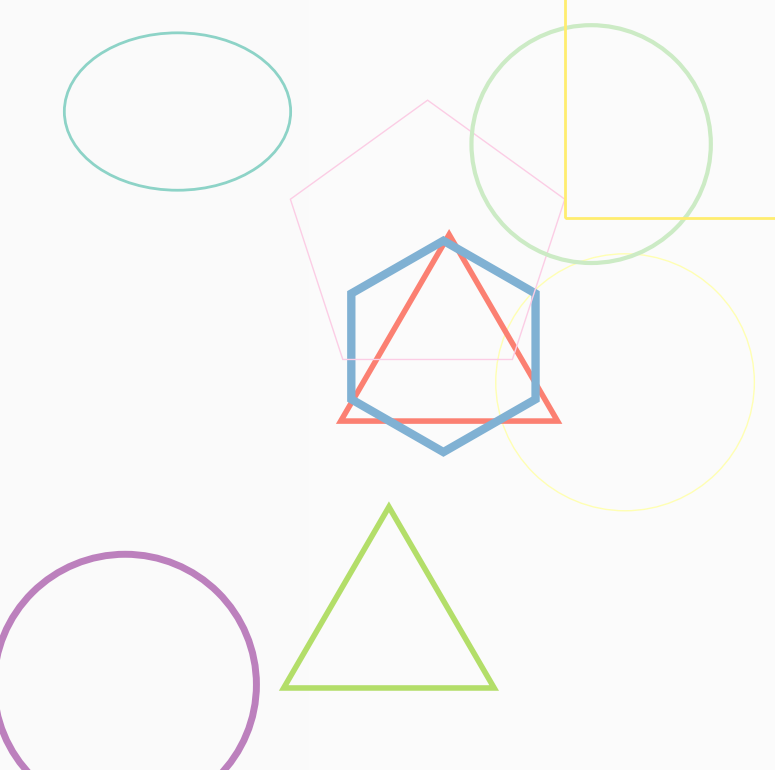[{"shape": "oval", "thickness": 1, "radius": 0.73, "center": [0.229, 0.855]}, {"shape": "circle", "thickness": 0.5, "radius": 0.83, "center": [0.807, 0.504]}, {"shape": "triangle", "thickness": 2, "radius": 0.81, "center": [0.58, 0.534]}, {"shape": "hexagon", "thickness": 3, "radius": 0.69, "center": [0.572, 0.55]}, {"shape": "triangle", "thickness": 2, "radius": 0.78, "center": [0.502, 0.185]}, {"shape": "pentagon", "thickness": 0.5, "radius": 0.93, "center": [0.552, 0.684]}, {"shape": "circle", "thickness": 2.5, "radius": 0.85, "center": [0.162, 0.111]}, {"shape": "circle", "thickness": 1.5, "radius": 0.77, "center": [0.763, 0.813]}, {"shape": "square", "thickness": 1, "radius": 0.84, "center": [0.897, 0.885]}]